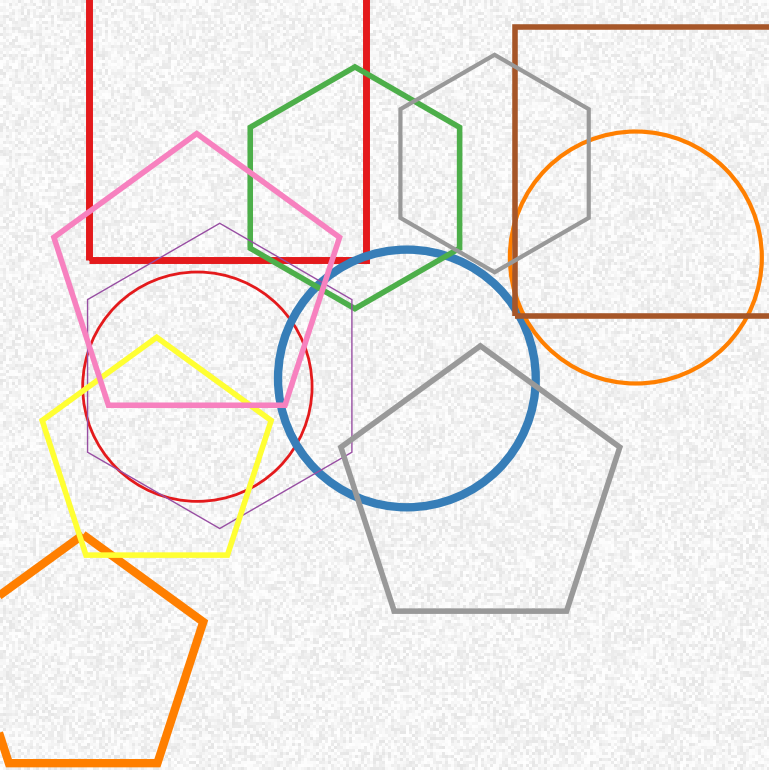[{"shape": "square", "thickness": 2.5, "radius": 0.9, "center": [0.296, 0.843]}, {"shape": "circle", "thickness": 1, "radius": 0.74, "center": [0.256, 0.498]}, {"shape": "circle", "thickness": 3, "radius": 0.84, "center": [0.528, 0.508]}, {"shape": "hexagon", "thickness": 2, "radius": 0.79, "center": [0.461, 0.756]}, {"shape": "hexagon", "thickness": 0.5, "radius": 0.99, "center": [0.285, 0.512]}, {"shape": "circle", "thickness": 1.5, "radius": 0.82, "center": [0.826, 0.666]}, {"shape": "pentagon", "thickness": 3, "radius": 0.82, "center": [0.108, 0.142]}, {"shape": "pentagon", "thickness": 2, "radius": 0.78, "center": [0.203, 0.406]}, {"shape": "square", "thickness": 2, "radius": 0.94, "center": [0.856, 0.778]}, {"shape": "pentagon", "thickness": 2, "radius": 0.98, "center": [0.255, 0.631]}, {"shape": "pentagon", "thickness": 2, "radius": 0.95, "center": [0.624, 0.36]}, {"shape": "hexagon", "thickness": 1.5, "radius": 0.71, "center": [0.642, 0.788]}]